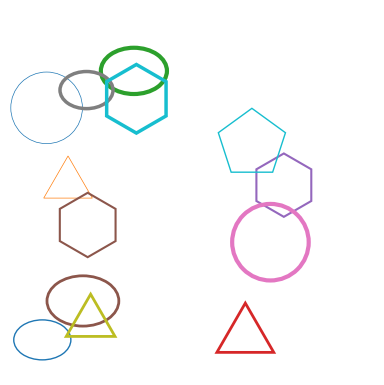[{"shape": "oval", "thickness": 1, "radius": 0.37, "center": [0.11, 0.117]}, {"shape": "circle", "thickness": 0.5, "radius": 0.46, "center": [0.121, 0.72]}, {"shape": "triangle", "thickness": 0.5, "radius": 0.36, "center": [0.177, 0.522]}, {"shape": "oval", "thickness": 3, "radius": 0.43, "center": [0.348, 0.816]}, {"shape": "triangle", "thickness": 2, "radius": 0.43, "center": [0.637, 0.127]}, {"shape": "hexagon", "thickness": 1.5, "radius": 0.41, "center": [0.737, 0.519]}, {"shape": "oval", "thickness": 2, "radius": 0.47, "center": [0.215, 0.218]}, {"shape": "hexagon", "thickness": 1.5, "radius": 0.42, "center": [0.228, 0.416]}, {"shape": "circle", "thickness": 3, "radius": 0.5, "center": [0.702, 0.371]}, {"shape": "oval", "thickness": 2.5, "radius": 0.34, "center": [0.225, 0.766]}, {"shape": "triangle", "thickness": 2, "radius": 0.37, "center": [0.235, 0.163]}, {"shape": "hexagon", "thickness": 2.5, "radius": 0.45, "center": [0.354, 0.743]}, {"shape": "pentagon", "thickness": 1, "radius": 0.46, "center": [0.654, 0.627]}]